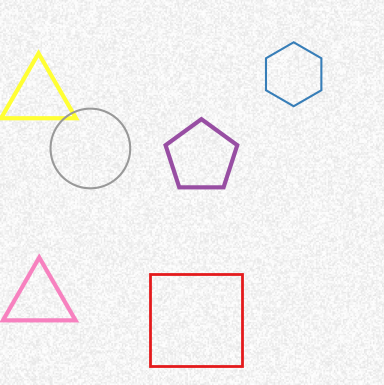[{"shape": "square", "thickness": 2, "radius": 0.6, "center": [0.509, 0.168]}, {"shape": "hexagon", "thickness": 1.5, "radius": 0.42, "center": [0.763, 0.807]}, {"shape": "pentagon", "thickness": 3, "radius": 0.49, "center": [0.523, 0.593]}, {"shape": "triangle", "thickness": 3, "radius": 0.56, "center": [0.1, 0.749]}, {"shape": "triangle", "thickness": 3, "radius": 0.54, "center": [0.102, 0.222]}, {"shape": "circle", "thickness": 1.5, "radius": 0.52, "center": [0.235, 0.614]}]